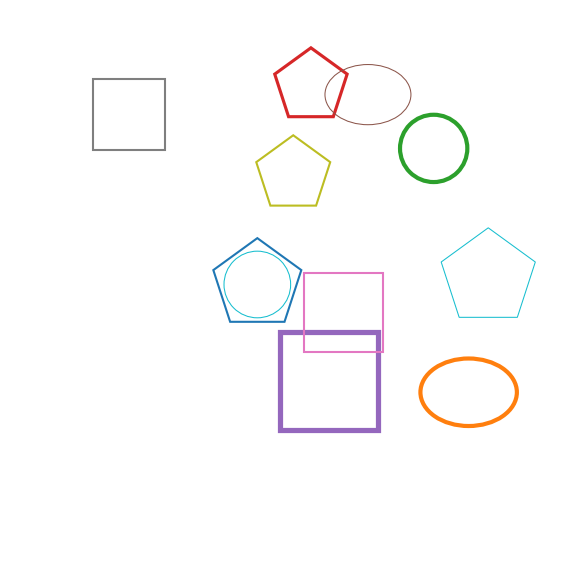[{"shape": "pentagon", "thickness": 1, "radius": 0.4, "center": [0.446, 0.507]}, {"shape": "oval", "thickness": 2, "radius": 0.42, "center": [0.812, 0.32]}, {"shape": "circle", "thickness": 2, "radius": 0.29, "center": [0.751, 0.742]}, {"shape": "pentagon", "thickness": 1.5, "radius": 0.33, "center": [0.538, 0.85]}, {"shape": "square", "thickness": 2.5, "radius": 0.42, "center": [0.57, 0.339]}, {"shape": "oval", "thickness": 0.5, "radius": 0.37, "center": [0.637, 0.835]}, {"shape": "square", "thickness": 1, "radius": 0.34, "center": [0.595, 0.458]}, {"shape": "square", "thickness": 1, "radius": 0.31, "center": [0.223, 0.801]}, {"shape": "pentagon", "thickness": 1, "radius": 0.34, "center": [0.508, 0.698]}, {"shape": "circle", "thickness": 0.5, "radius": 0.29, "center": [0.446, 0.507]}, {"shape": "pentagon", "thickness": 0.5, "radius": 0.43, "center": [0.845, 0.519]}]